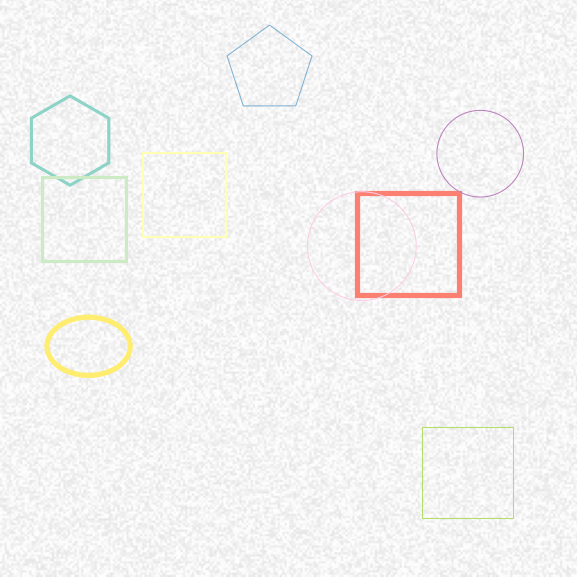[{"shape": "hexagon", "thickness": 1.5, "radius": 0.39, "center": [0.121, 0.756]}, {"shape": "square", "thickness": 1, "radius": 0.36, "center": [0.319, 0.662]}, {"shape": "square", "thickness": 2.5, "radius": 0.44, "center": [0.707, 0.576]}, {"shape": "pentagon", "thickness": 0.5, "radius": 0.39, "center": [0.467, 0.878]}, {"shape": "square", "thickness": 0.5, "radius": 0.39, "center": [0.809, 0.181]}, {"shape": "circle", "thickness": 0.5, "radius": 0.47, "center": [0.627, 0.573]}, {"shape": "circle", "thickness": 0.5, "radius": 0.38, "center": [0.832, 0.733]}, {"shape": "square", "thickness": 1.5, "radius": 0.36, "center": [0.145, 0.619]}, {"shape": "oval", "thickness": 2.5, "radius": 0.36, "center": [0.153, 0.4]}]